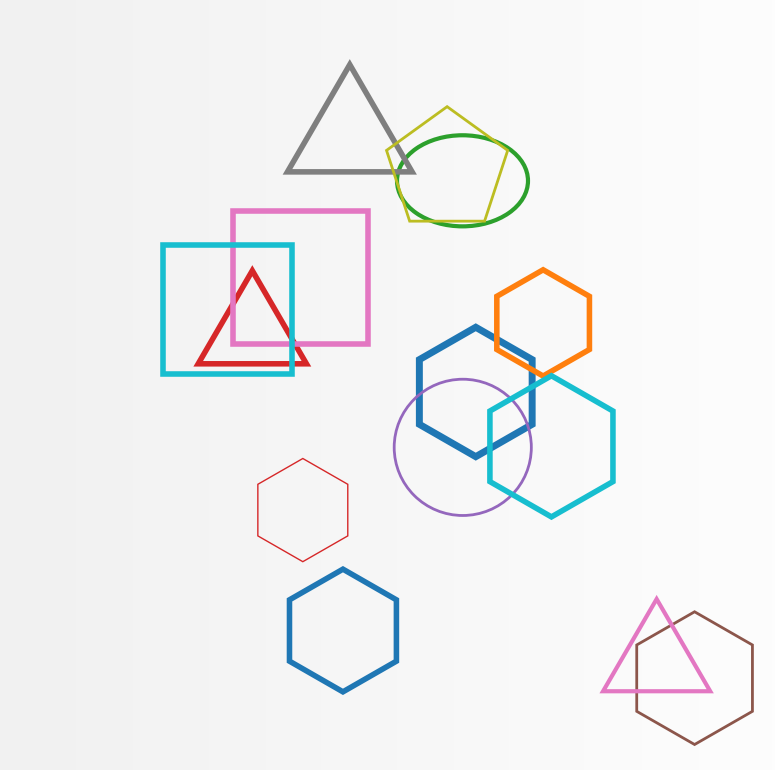[{"shape": "hexagon", "thickness": 2.5, "radius": 0.42, "center": [0.614, 0.491]}, {"shape": "hexagon", "thickness": 2, "radius": 0.4, "center": [0.443, 0.181]}, {"shape": "hexagon", "thickness": 2, "radius": 0.34, "center": [0.701, 0.581]}, {"shape": "oval", "thickness": 1.5, "radius": 0.42, "center": [0.597, 0.765]}, {"shape": "triangle", "thickness": 2, "radius": 0.4, "center": [0.326, 0.568]}, {"shape": "hexagon", "thickness": 0.5, "radius": 0.33, "center": [0.391, 0.338]}, {"shape": "circle", "thickness": 1, "radius": 0.44, "center": [0.597, 0.419]}, {"shape": "hexagon", "thickness": 1, "radius": 0.43, "center": [0.896, 0.119]}, {"shape": "triangle", "thickness": 1.5, "radius": 0.4, "center": [0.847, 0.142]}, {"shape": "square", "thickness": 2, "radius": 0.43, "center": [0.388, 0.64]}, {"shape": "triangle", "thickness": 2, "radius": 0.46, "center": [0.451, 0.823]}, {"shape": "pentagon", "thickness": 1, "radius": 0.41, "center": [0.577, 0.779]}, {"shape": "hexagon", "thickness": 2, "radius": 0.46, "center": [0.712, 0.42]}, {"shape": "square", "thickness": 2, "radius": 0.42, "center": [0.293, 0.598]}]